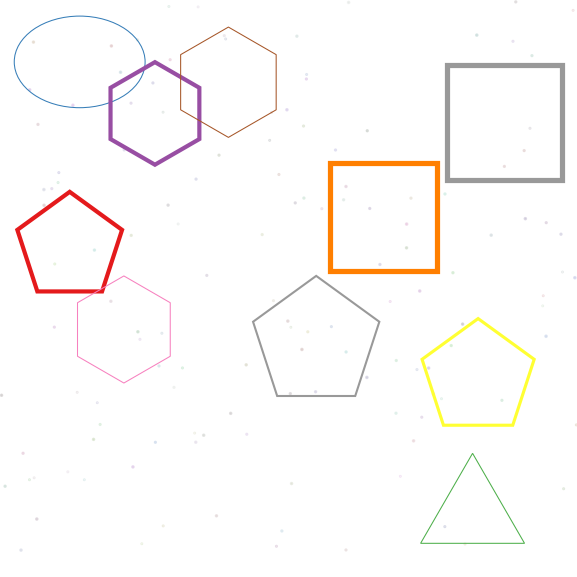[{"shape": "pentagon", "thickness": 2, "radius": 0.48, "center": [0.121, 0.572]}, {"shape": "oval", "thickness": 0.5, "radius": 0.57, "center": [0.138, 0.892]}, {"shape": "triangle", "thickness": 0.5, "radius": 0.52, "center": [0.818, 0.11]}, {"shape": "hexagon", "thickness": 2, "radius": 0.44, "center": [0.268, 0.803]}, {"shape": "square", "thickness": 2.5, "radius": 0.46, "center": [0.664, 0.623]}, {"shape": "pentagon", "thickness": 1.5, "radius": 0.51, "center": [0.828, 0.345]}, {"shape": "hexagon", "thickness": 0.5, "radius": 0.48, "center": [0.396, 0.857]}, {"shape": "hexagon", "thickness": 0.5, "radius": 0.46, "center": [0.215, 0.429]}, {"shape": "square", "thickness": 2.5, "radius": 0.5, "center": [0.874, 0.786]}, {"shape": "pentagon", "thickness": 1, "radius": 0.57, "center": [0.548, 0.406]}]